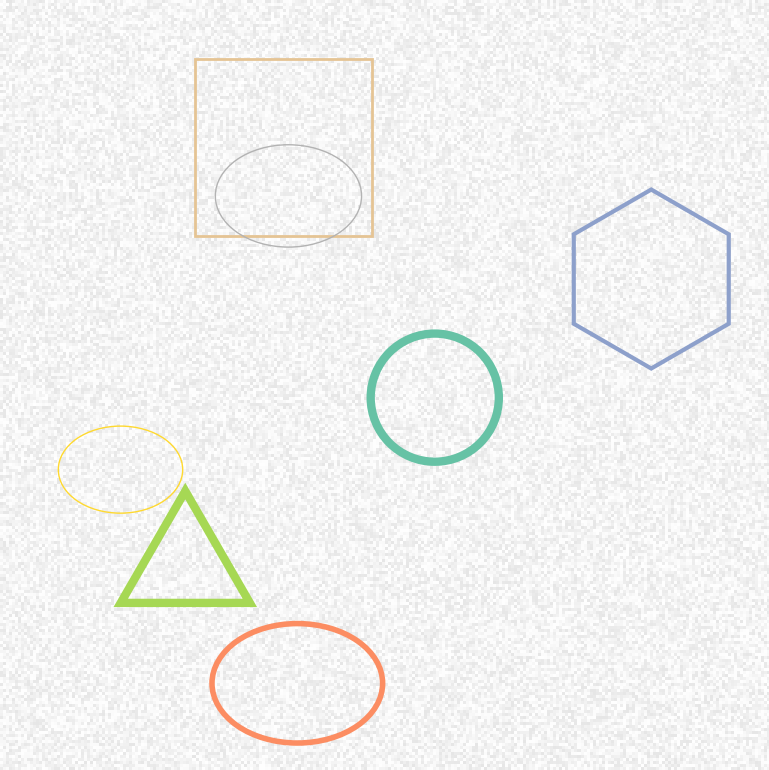[{"shape": "circle", "thickness": 3, "radius": 0.42, "center": [0.565, 0.484]}, {"shape": "oval", "thickness": 2, "radius": 0.55, "center": [0.386, 0.113]}, {"shape": "hexagon", "thickness": 1.5, "radius": 0.58, "center": [0.846, 0.638]}, {"shape": "triangle", "thickness": 3, "radius": 0.48, "center": [0.241, 0.265]}, {"shape": "oval", "thickness": 0.5, "radius": 0.4, "center": [0.156, 0.39]}, {"shape": "square", "thickness": 1, "radius": 0.57, "center": [0.368, 0.809]}, {"shape": "oval", "thickness": 0.5, "radius": 0.47, "center": [0.375, 0.746]}]